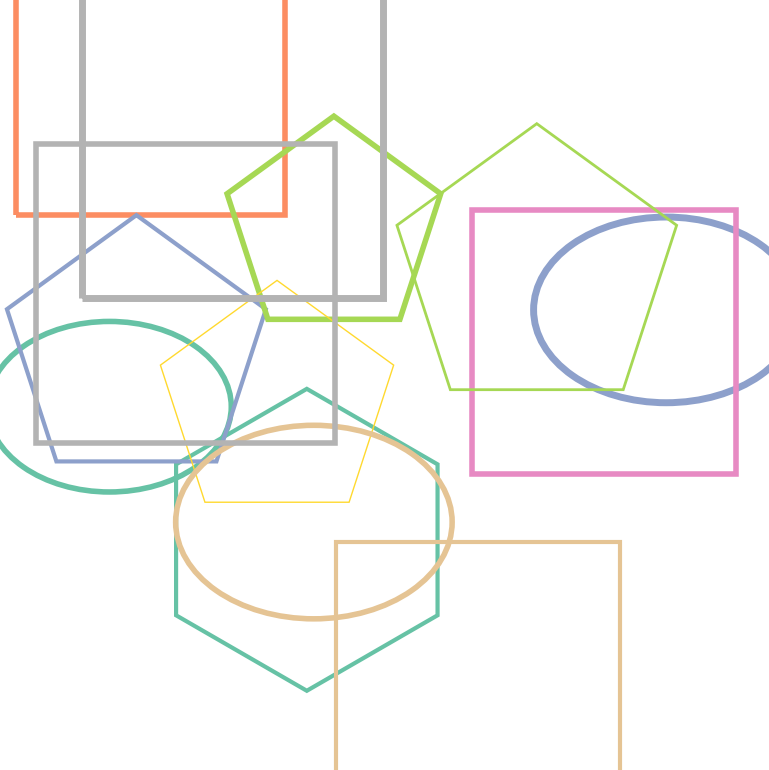[{"shape": "hexagon", "thickness": 1.5, "radius": 0.98, "center": [0.398, 0.299]}, {"shape": "oval", "thickness": 2, "radius": 0.79, "center": [0.142, 0.472]}, {"shape": "square", "thickness": 2, "radius": 0.88, "center": [0.195, 0.895]}, {"shape": "pentagon", "thickness": 1.5, "radius": 0.88, "center": [0.177, 0.544]}, {"shape": "oval", "thickness": 2.5, "radius": 0.86, "center": [0.865, 0.598]}, {"shape": "square", "thickness": 2, "radius": 0.86, "center": [0.785, 0.556]}, {"shape": "pentagon", "thickness": 1, "radius": 0.95, "center": [0.697, 0.648]}, {"shape": "pentagon", "thickness": 2, "radius": 0.73, "center": [0.434, 0.703]}, {"shape": "pentagon", "thickness": 0.5, "radius": 0.8, "center": [0.36, 0.477]}, {"shape": "square", "thickness": 1.5, "radius": 0.92, "center": [0.621, 0.112]}, {"shape": "oval", "thickness": 2, "radius": 0.9, "center": [0.408, 0.322]}, {"shape": "square", "thickness": 2.5, "radius": 0.98, "center": [0.302, 0.809]}, {"shape": "square", "thickness": 2, "radius": 0.97, "center": [0.241, 0.619]}]